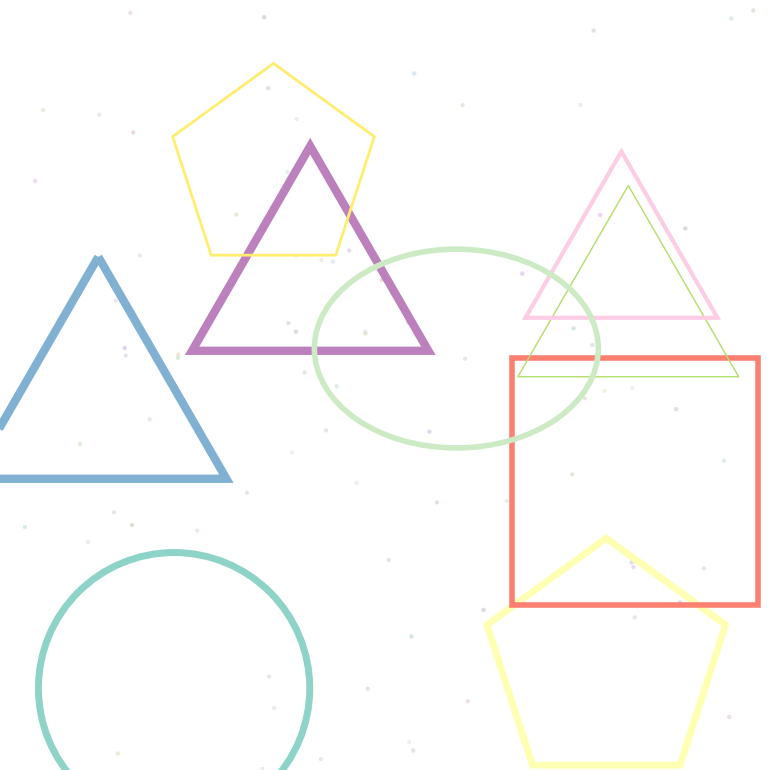[{"shape": "circle", "thickness": 2.5, "radius": 0.88, "center": [0.226, 0.106]}, {"shape": "pentagon", "thickness": 2.5, "radius": 0.81, "center": [0.787, 0.138]}, {"shape": "square", "thickness": 2, "radius": 0.8, "center": [0.825, 0.375]}, {"shape": "triangle", "thickness": 3, "radius": 0.96, "center": [0.128, 0.474]}, {"shape": "triangle", "thickness": 0.5, "radius": 0.83, "center": [0.816, 0.594]}, {"shape": "triangle", "thickness": 1.5, "radius": 0.72, "center": [0.807, 0.659]}, {"shape": "triangle", "thickness": 3, "radius": 0.89, "center": [0.403, 0.633]}, {"shape": "oval", "thickness": 2, "radius": 0.92, "center": [0.593, 0.547]}, {"shape": "pentagon", "thickness": 1, "radius": 0.69, "center": [0.355, 0.78]}]